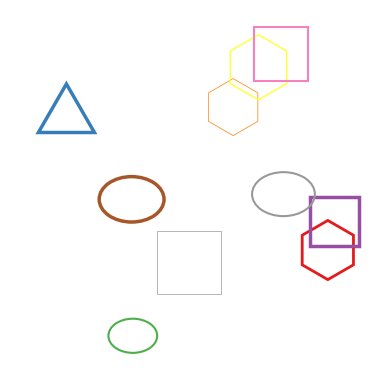[{"shape": "hexagon", "thickness": 2, "radius": 0.38, "center": [0.851, 0.351]}, {"shape": "triangle", "thickness": 2.5, "radius": 0.42, "center": [0.172, 0.698]}, {"shape": "oval", "thickness": 1.5, "radius": 0.32, "center": [0.345, 0.128]}, {"shape": "square", "thickness": 2.5, "radius": 0.32, "center": [0.869, 0.425]}, {"shape": "hexagon", "thickness": 0.5, "radius": 0.37, "center": [0.606, 0.722]}, {"shape": "hexagon", "thickness": 1, "radius": 0.42, "center": [0.671, 0.825]}, {"shape": "oval", "thickness": 2.5, "radius": 0.42, "center": [0.342, 0.482]}, {"shape": "square", "thickness": 1.5, "radius": 0.35, "center": [0.73, 0.86]}, {"shape": "square", "thickness": 0.5, "radius": 0.41, "center": [0.491, 0.318]}, {"shape": "oval", "thickness": 1.5, "radius": 0.41, "center": [0.736, 0.496]}]